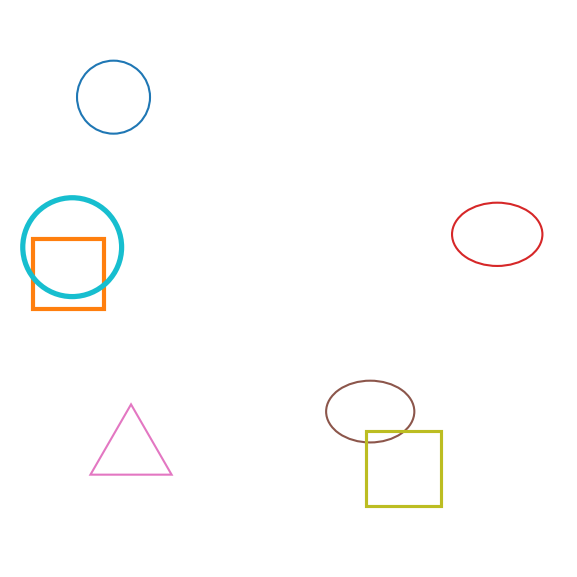[{"shape": "circle", "thickness": 1, "radius": 0.32, "center": [0.197, 0.831]}, {"shape": "square", "thickness": 2, "radius": 0.3, "center": [0.119, 0.524]}, {"shape": "oval", "thickness": 1, "radius": 0.39, "center": [0.861, 0.593]}, {"shape": "oval", "thickness": 1, "radius": 0.38, "center": [0.641, 0.286]}, {"shape": "triangle", "thickness": 1, "radius": 0.41, "center": [0.227, 0.218]}, {"shape": "square", "thickness": 1.5, "radius": 0.32, "center": [0.698, 0.188]}, {"shape": "circle", "thickness": 2.5, "radius": 0.43, "center": [0.125, 0.571]}]